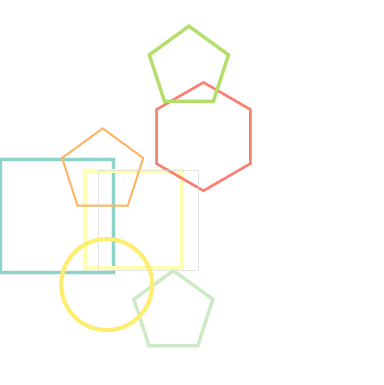[{"shape": "square", "thickness": 2.5, "radius": 0.74, "center": [0.147, 0.44]}, {"shape": "square", "thickness": 3, "radius": 0.63, "center": [0.348, 0.431]}, {"shape": "hexagon", "thickness": 2, "radius": 0.7, "center": [0.529, 0.645]}, {"shape": "pentagon", "thickness": 1.5, "radius": 0.55, "center": [0.267, 0.555]}, {"shape": "pentagon", "thickness": 2.5, "radius": 0.54, "center": [0.491, 0.824]}, {"shape": "square", "thickness": 0.5, "radius": 0.65, "center": [0.384, 0.429]}, {"shape": "pentagon", "thickness": 2.5, "radius": 0.54, "center": [0.45, 0.189]}, {"shape": "circle", "thickness": 3, "radius": 0.59, "center": [0.277, 0.261]}]